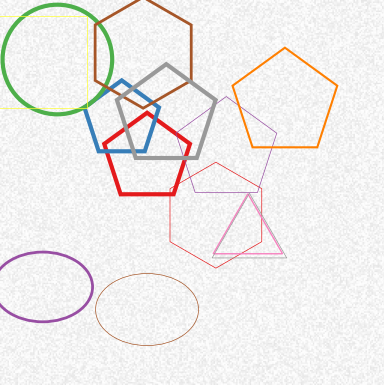[{"shape": "hexagon", "thickness": 0.5, "radius": 0.69, "center": [0.561, 0.441]}, {"shape": "pentagon", "thickness": 3, "radius": 0.59, "center": [0.382, 0.59]}, {"shape": "pentagon", "thickness": 3, "radius": 0.51, "center": [0.316, 0.689]}, {"shape": "circle", "thickness": 3, "radius": 0.71, "center": [0.149, 0.845]}, {"shape": "oval", "thickness": 2, "radius": 0.65, "center": [0.111, 0.255]}, {"shape": "pentagon", "thickness": 0.5, "radius": 0.69, "center": [0.588, 0.611]}, {"shape": "pentagon", "thickness": 1.5, "radius": 0.72, "center": [0.74, 0.733]}, {"shape": "square", "thickness": 0.5, "radius": 0.6, "center": [0.106, 0.84]}, {"shape": "hexagon", "thickness": 2, "radius": 0.72, "center": [0.372, 0.863]}, {"shape": "oval", "thickness": 0.5, "radius": 0.67, "center": [0.382, 0.196]}, {"shape": "triangle", "thickness": 1, "radius": 0.52, "center": [0.644, 0.393]}, {"shape": "triangle", "thickness": 0.5, "radius": 0.56, "center": [0.648, 0.386]}, {"shape": "pentagon", "thickness": 3, "radius": 0.67, "center": [0.432, 0.699]}]